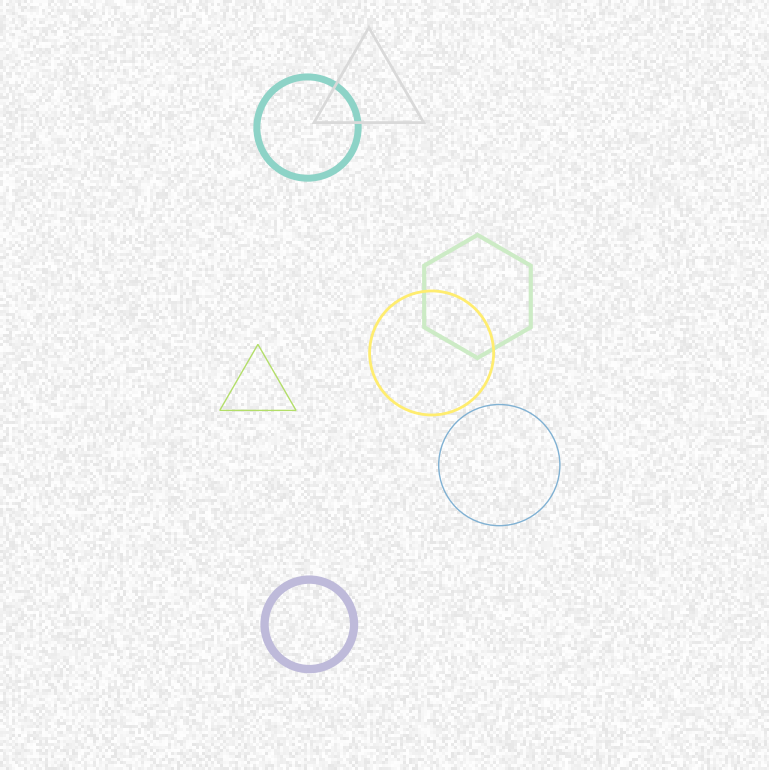[{"shape": "circle", "thickness": 2.5, "radius": 0.33, "center": [0.399, 0.834]}, {"shape": "circle", "thickness": 3, "radius": 0.29, "center": [0.402, 0.189]}, {"shape": "circle", "thickness": 0.5, "radius": 0.39, "center": [0.648, 0.396]}, {"shape": "triangle", "thickness": 0.5, "radius": 0.29, "center": [0.335, 0.496]}, {"shape": "triangle", "thickness": 1, "radius": 0.41, "center": [0.479, 0.882]}, {"shape": "hexagon", "thickness": 1.5, "radius": 0.4, "center": [0.62, 0.615]}, {"shape": "circle", "thickness": 1, "radius": 0.4, "center": [0.561, 0.542]}]